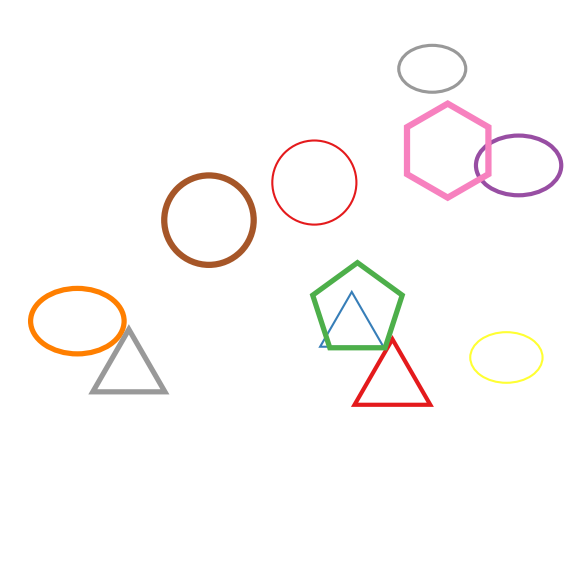[{"shape": "circle", "thickness": 1, "radius": 0.36, "center": [0.544, 0.683]}, {"shape": "triangle", "thickness": 2, "radius": 0.38, "center": [0.68, 0.336]}, {"shape": "triangle", "thickness": 1, "radius": 0.32, "center": [0.609, 0.43]}, {"shape": "pentagon", "thickness": 2.5, "radius": 0.41, "center": [0.619, 0.463]}, {"shape": "oval", "thickness": 2, "radius": 0.37, "center": [0.898, 0.713]}, {"shape": "oval", "thickness": 2.5, "radius": 0.4, "center": [0.134, 0.443]}, {"shape": "oval", "thickness": 1, "radius": 0.31, "center": [0.877, 0.38]}, {"shape": "circle", "thickness": 3, "radius": 0.39, "center": [0.362, 0.618]}, {"shape": "hexagon", "thickness": 3, "radius": 0.41, "center": [0.775, 0.738]}, {"shape": "triangle", "thickness": 2.5, "radius": 0.36, "center": [0.223, 0.357]}, {"shape": "oval", "thickness": 1.5, "radius": 0.29, "center": [0.748, 0.88]}]